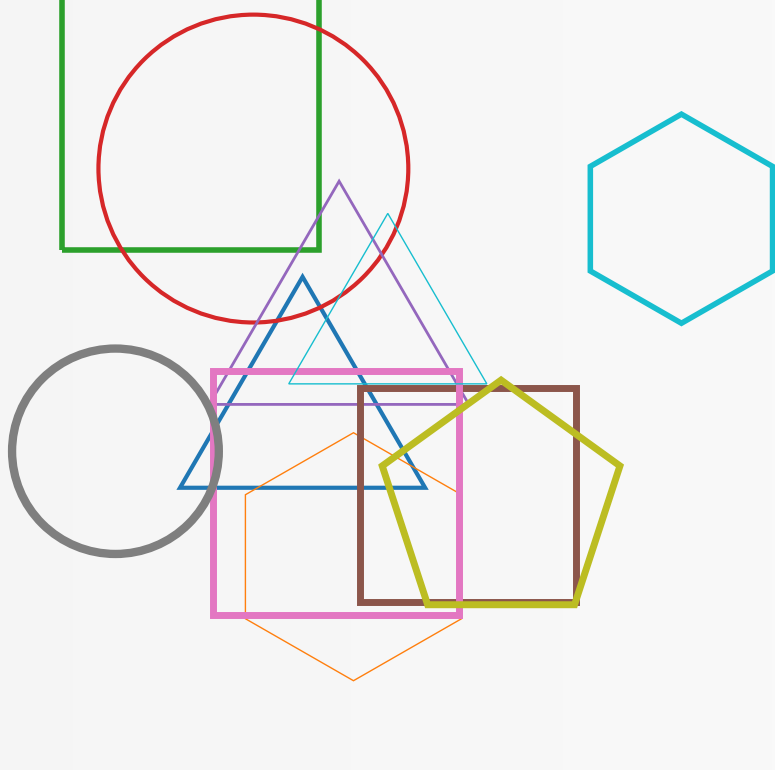[{"shape": "triangle", "thickness": 1.5, "radius": 0.91, "center": [0.39, 0.458]}, {"shape": "hexagon", "thickness": 0.5, "radius": 0.81, "center": [0.456, 0.277]}, {"shape": "square", "thickness": 2, "radius": 0.83, "center": [0.246, 0.841]}, {"shape": "circle", "thickness": 1.5, "radius": 1.0, "center": [0.327, 0.781]}, {"shape": "triangle", "thickness": 1, "radius": 0.97, "center": [0.438, 0.571]}, {"shape": "square", "thickness": 2.5, "radius": 0.7, "center": [0.604, 0.357]}, {"shape": "square", "thickness": 2.5, "radius": 0.79, "center": [0.434, 0.359]}, {"shape": "circle", "thickness": 3, "radius": 0.67, "center": [0.149, 0.414]}, {"shape": "pentagon", "thickness": 2.5, "radius": 0.81, "center": [0.647, 0.345]}, {"shape": "hexagon", "thickness": 2, "radius": 0.68, "center": [0.879, 0.716]}, {"shape": "triangle", "thickness": 0.5, "radius": 0.74, "center": [0.5, 0.575]}]